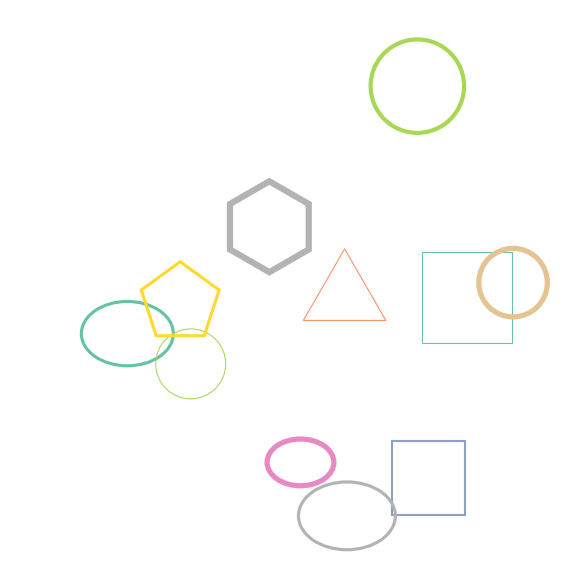[{"shape": "oval", "thickness": 1.5, "radius": 0.4, "center": [0.22, 0.421]}, {"shape": "square", "thickness": 0.5, "radius": 0.39, "center": [0.808, 0.484]}, {"shape": "triangle", "thickness": 0.5, "radius": 0.41, "center": [0.597, 0.486]}, {"shape": "square", "thickness": 1, "radius": 0.32, "center": [0.743, 0.171]}, {"shape": "oval", "thickness": 2.5, "radius": 0.29, "center": [0.52, 0.198]}, {"shape": "circle", "thickness": 2, "radius": 0.4, "center": [0.723, 0.85]}, {"shape": "circle", "thickness": 0.5, "radius": 0.3, "center": [0.33, 0.369]}, {"shape": "pentagon", "thickness": 1.5, "radius": 0.35, "center": [0.312, 0.475]}, {"shape": "circle", "thickness": 2.5, "radius": 0.3, "center": [0.888, 0.51]}, {"shape": "hexagon", "thickness": 3, "radius": 0.39, "center": [0.466, 0.607]}, {"shape": "oval", "thickness": 1.5, "radius": 0.42, "center": [0.601, 0.106]}]